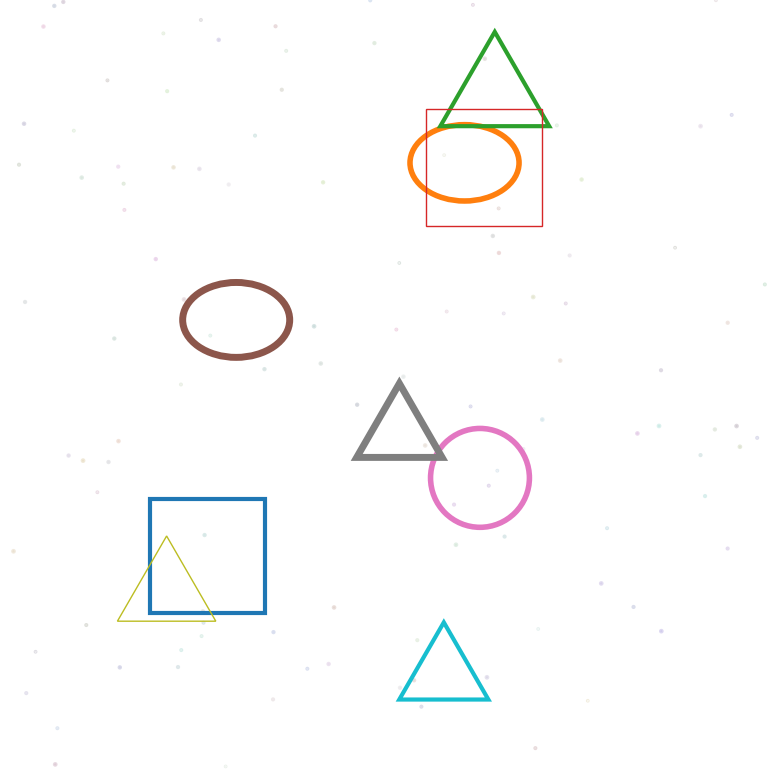[{"shape": "square", "thickness": 1.5, "radius": 0.37, "center": [0.27, 0.278]}, {"shape": "oval", "thickness": 2, "radius": 0.35, "center": [0.603, 0.789]}, {"shape": "triangle", "thickness": 1.5, "radius": 0.41, "center": [0.643, 0.877]}, {"shape": "square", "thickness": 0.5, "radius": 0.38, "center": [0.629, 0.782]}, {"shape": "oval", "thickness": 2.5, "radius": 0.35, "center": [0.307, 0.585]}, {"shape": "circle", "thickness": 2, "radius": 0.32, "center": [0.623, 0.379]}, {"shape": "triangle", "thickness": 2.5, "radius": 0.32, "center": [0.519, 0.438]}, {"shape": "triangle", "thickness": 0.5, "radius": 0.37, "center": [0.216, 0.23]}, {"shape": "triangle", "thickness": 1.5, "radius": 0.33, "center": [0.576, 0.125]}]